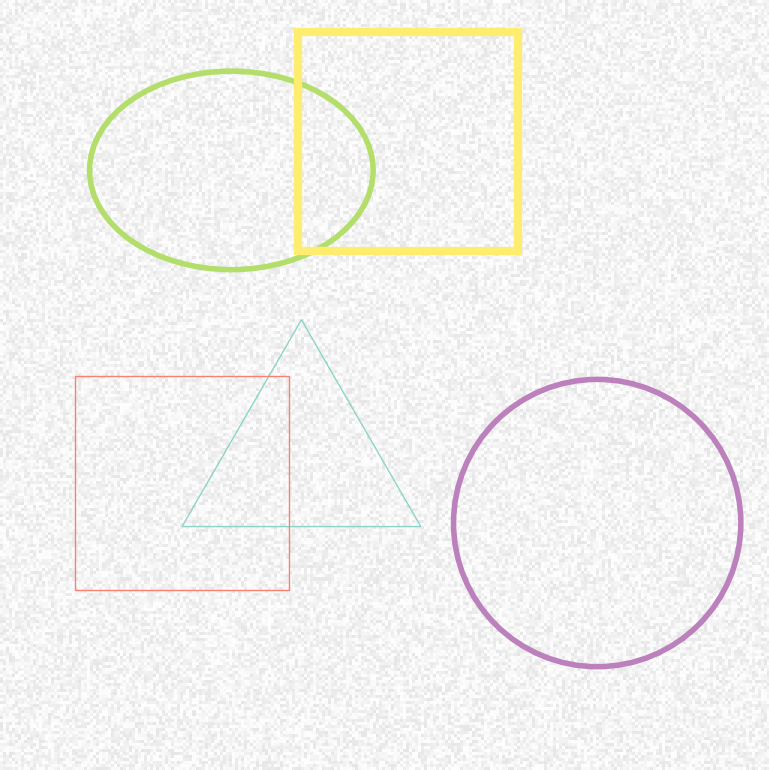[{"shape": "triangle", "thickness": 0.5, "radius": 0.9, "center": [0.391, 0.406]}, {"shape": "square", "thickness": 0.5, "radius": 0.69, "center": [0.237, 0.373]}, {"shape": "oval", "thickness": 2, "radius": 0.92, "center": [0.3, 0.779]}, {"shape": "circle", "thickness": 2, "radius": 0.93, "center": [0.776, 0.321]}, {"shape": "square", "thickness": 3, "radius": 0.71, "center": [0.53, 0.816]}]